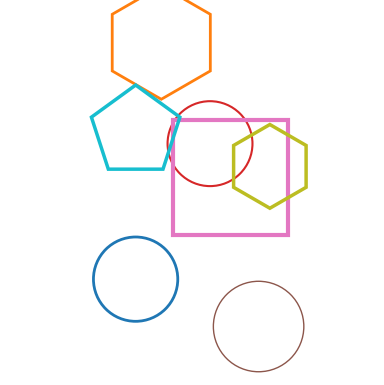[{"shape": "circle", "thickness": 2, "radius": 0.55, "center": [0.352, 0.275]}, {"shape": "hexagon", "thickness": 2, "radius": 0.74, "center": [0.419, 0.889]}, {"shape": "circle", "thickness": 1.5, "radius": 0.55, "center": [0.545, 0.627]}, {"shape": "circle", "thickness": 1, "radius": 0.59, "center": [0.672, 0.152]}, {"shape": "square", "thickness": 3, "radius": 0.75, "center": [0.599, 0.539]}, {"shape": "hexagon", "thickness": 2.5, "radius": 0.54, "center": [0.701, 0.568]}, {"shape": "pentagon", "thickness": 2.5, "radius": 0.6, "center": [0.352, 0.658]}]